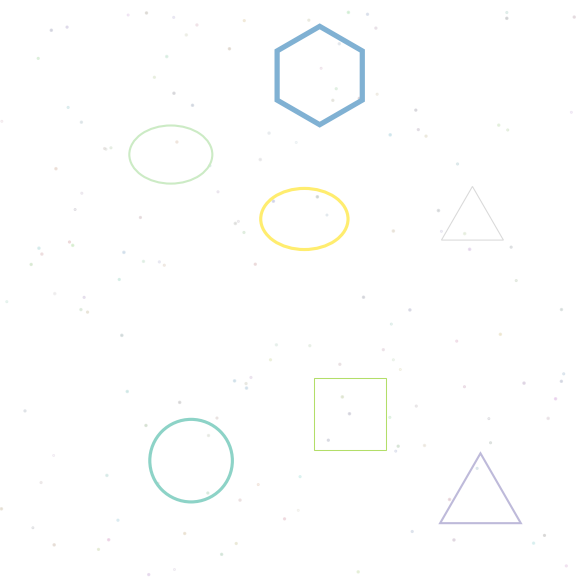[{"shape": "circle", "thickness": 1.5, "radius": 0.36, "center": [0.331, 0.201]}, {"shape": "triangle", "thickness": 1, "radius": 0.4, "center": [0.832, 0.134]}, {"shape": "hexagon", "thickness": 2.5, "radius": 0.43, "center": [0.554, 0.868]}, {"shape": "square", "thickness": 0.5, "radius": 0.31, "center": [0.607, 0.282]}, {"shape": "triangle", "thickness": 0.5, "radius": 0.31, "center": [0.818, 0.614]}, {"shape": "oval", "thickness": 1, "radius": 0.36, "center": [0.296, 0.732]}, {"shape": "oval", "thickness": 1.5, "radius": 0.38, "center": [0.527, 0.62]}]